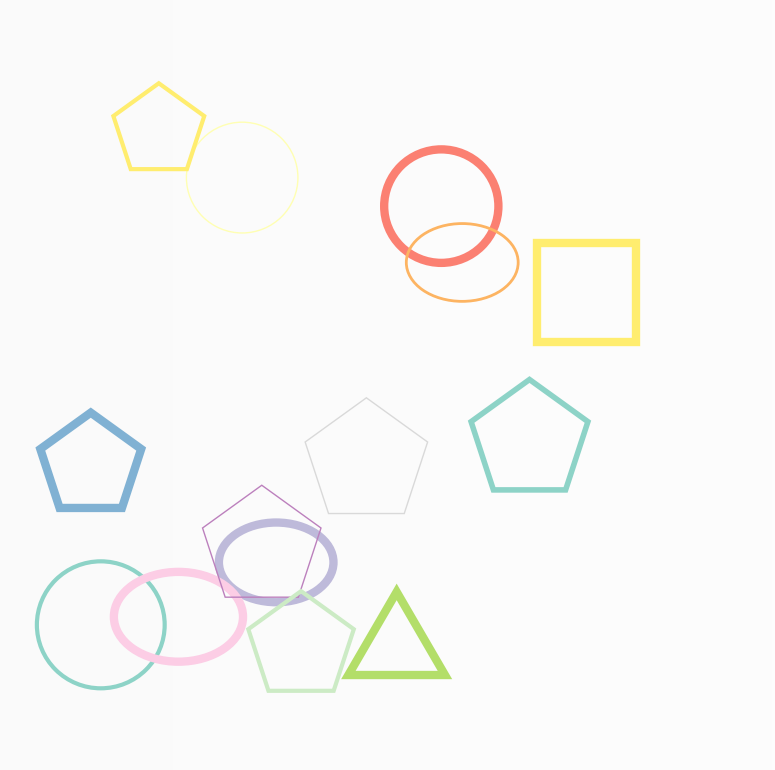[{"shape": "circle", "thickness": 1.5, "radius": 0.41, "center": [0.13, 0.189]}, {"shape": "pentagon", "thickness": 2, "radius": 0.4, "center": [0.683, 0.428]}, {"shape": "circle", "thickness": 0.5, "radius": 0.36, "center": [0.312, 0.769]}, {"shape": "oval", "thickness": 3, "radius": 0.37, "center": [0.356, 0.27]}, {"shape": "circle", "thickness": 3, "radius": 0.37, "center": [0.569, 0.732]}, {"shape": "pentagon", "thickness": 3, "radius": 0.34, "center": [0.117, 0.396]}, {"shape": "oval", "thickness": 1, "radius": 0.36, "center": [0.596, 0.659]}, {"shape": "triangle", "thickness": 3, "radius": 0.36, "center": [0.512, 0.159]}, {"shape": "oval", "thickness": 3, "radius": 0.42, "center": [0.23, 0.199]}, {"shape": "pentagon", "thickness": 0.5, "radius": 0.42, "center": [0.473, 0.4]}, {"shape": "pentagon", "thickness": 0.5, "radius": 0.4, "center": [0.338, 0.289]}, {"shape": "pentagon", "thickness": 1.5, "radius": 0.36, "center": [0.388, 0.161]}, {"shape": "square", "thickness": 3, "radius": 0.32, "center": [0.757, 0.62]}, {"shape": "pentagon", "thickness": 1.5, "radius": 0.31, "center": [0.205, 0.83]}]